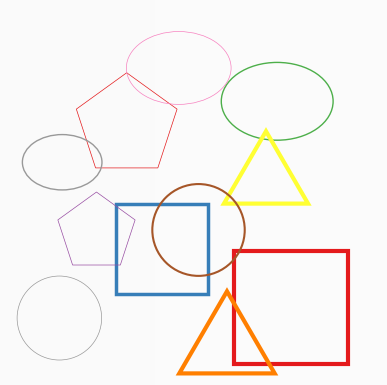[{"shape": "pentagon", "thickness": 0.5, "radius": 0.68, "center": [0.327, 0.674]}, {"shape": "square", "thickness": 3, "radius": 0.74, "center": [0.752, 0.202]}, {"shape": "square", "thickness": 2.5, "radius": 0.59, "center": [0.418, 0.353]}, {"shape": "oval", "thickness": 1, "radius": 0.72, "center": [0.715, 0.737]}, {"shape": "pentagon", "thickness": 0.5, "radius": 0.52, "center": [0.249, 0.396]}, {"shape": "triangle", "thickness": 3, "radius": 0.71, "center": [0.586, 0.101]}, {"shape": "triangle", "thickness": 3, "radius": 0.63, "center": [0.686, 0.534]}, {"shape": "circle", "thickness": 1.5, "radius": 0.6, "center": [0.512, 0.403]}, {"shape": "oval", "thickness": 0.5, "radius": 0.68, "center": [0.461, 0.823]}, {"shape": "oval", "thickness": 1, "radius": 0.51, "center": [0.16, 0.579]}, {"shape": "circle", "thickness": 0.5, "radius": 0.55, "center": [0.153, 0.174]}]